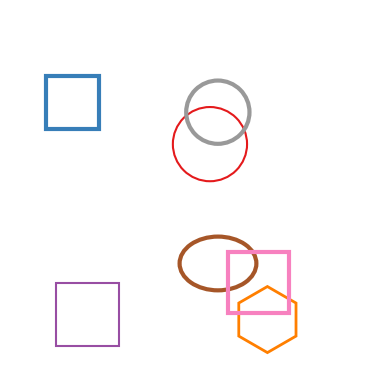[{"shape": "circle", "thickness": 1.5, "radius": 0.48, "center": [0.545, 0.626]}, {"shape": "square", "thickness": 3, "radius": 0.34, "center": [0.19, 0.733]}, {"shape": "square", "thickness": 1.5, "radius": 0.41, "center": [0.228, 0.183]}, {"shape": "hexagon", "thickness": 2, "radius": 0.43, "center": [0.695, 0.17]}, {"shape": "oval", "thickness": 3, "radius": 0.5, "center": [0.566, 0.316]}, {"shape": "square", "thickness": 3, "radius": 0.4, "center": [0.672, 0.267]}, {"shape": "circle", "thickness": 3, "radius": 0.41, "center": [0.566, 0.709]}]